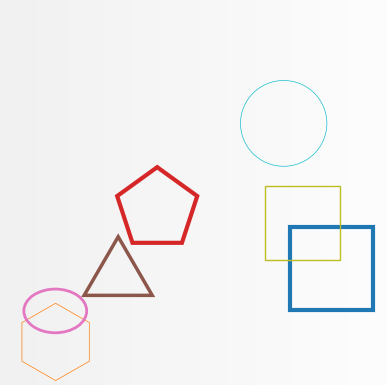[{"shape": "square", "thickness": 3, "radius": 0.54, "center": [0.855, 0.304]}, {"shape": "hexagon", "thickness": 0.5, "radius": 0.5, "center": [0.144, 0.112]}, {"shape": "pentagon", "thickness": 3, "radius": 0.54, "center": [0.406, 0.457]}, {"shape": "triangle", "thickness": 2.5, "radius": 0.51, "center": [0.305, 0.284]}, {"shape": "oval", "thickness": 2, "radius": 0.41, "center": [0.143, 0.192]}, {"shape": "square", "thickness": 1, "radius": 0.48, "center": [0.78, 0.42]}, {"shape": "circle", "thickness": 0.5, "radius": 0.56, "center": [0.732, 0.68]}]